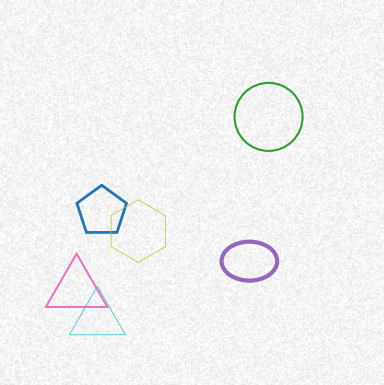[{"shape": "pentagon", "thickness": 2, "radius": 0.34, "center": [0.264, 0.451]}, {"shape": "circle", "thickness": 1.5, "radius": 0.44, "center": [0.698, 0.696]}, {"shape": "oval", "thickness": 3, "radius": 0.36, "center": [0.648, 0.322]}, {"shape": "triangle", "thickness": 1.5, "radius": 0.46, "center": [0.199, 0.249]}, {"shape": "hexagon", "thickness": 0.5, "radius": 0.41, "center": [0.359, 0.4]}, {"shape": "triangle", "thickness": 0.5, "radius": 0.42, "center": [0.253, 0.172]}]